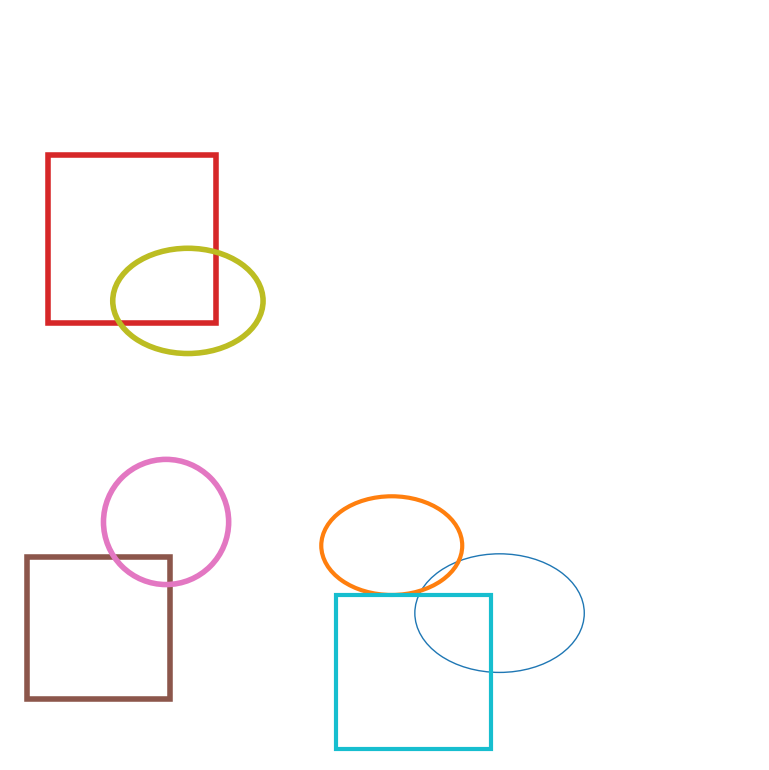[{"shape": "oval", "thickness": 0.5, "radius": 0.55, "center": [0.649, 0.204]}, {"shape": "oval", "thickness": 1.5, "radius": 0.46, "center": [0.509, 0.291]}, {"shape": "square", "thickness": 2, "radius": 0.55, "center": [0.171, 0.69]}, {"shape": "square", "thickness": 2, "radius": 0.46, "center": [0.128, 0.184]}, {"shape": "circle", "thickness": 2, "radius": 0.41, "center": [0.216, 0.322]}, {"shape": "oval", "thickness": 2, "radius": 0.49, "center": [0.244, 0.609]}, {"shape": "square", "thickness": 1.5, "radius": 0.5, "center": [0.537, 0.127]}]